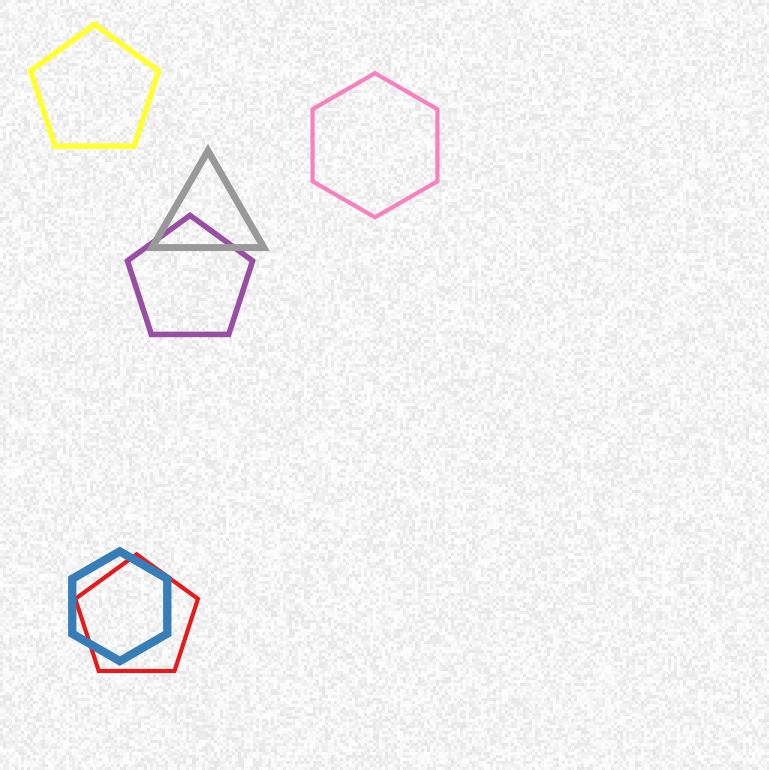[{"shape": "pentagon", "thickness": 1.5, "radius": 0.42, "center": [0.177, 0.196]}, {"shape": "hexagon", "thickness": 3, "radius": 0.36, "center": [0.156, 0.213]}, {"shape": "pentagon", "thickness": 2, "radius": 0.43, "center": [0.247, 0.635]}, {"shape": "pentagon", "thickness": 2, "radius": 0.44, "center": [0.123, 0.881]}, {"shape": "hexagon", "thickness": 1.5, "radius": 0.47, "center": [0.487, 0.811]}, {"shape": "triangle", "thickness": 2.5, "radius": 0.42, "center": [0.27, 0.72]}]